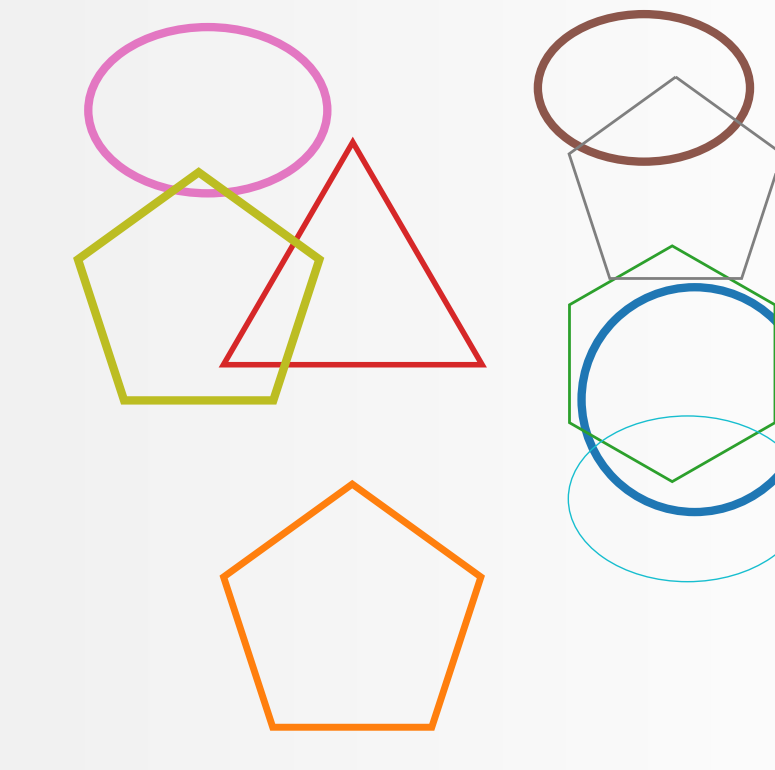[{"shape": "circle", "thickness": 3, "radius": 0.73, "center": [0.896, 0.481]}, {"shape": "pentagon", "thickness": 2.5, "radius": 0.87, "center": [0.455, 0.197]}, {"shape": "hexagon", "thickness": 1, "radius": 0.77, "center": [0.867, 0.528]}, {"shape": "triangle", "thickness": 2, "radius": 0.96, "center": [0.455, 0.623]}, {"shape": "oval", "thickness": 3, "radius": 0.68, "center": [0.831, 0.886]}, {"shape": "oval", "thickness": 3, "radius": 0.77, "center": [0.268, 0.857]}, {"shape": "pentagon", "thickness": 1, "radius": 0.72, "center": [0.872, 0.755]}, {"shape": "pentagon", "thickness": 3, "radius": 0.82, "center": [0.256, 0.612]}, {"shape": "oval", "thickness": 0.5, "radius": 0.77, "center": [0.887, 0.352]}]